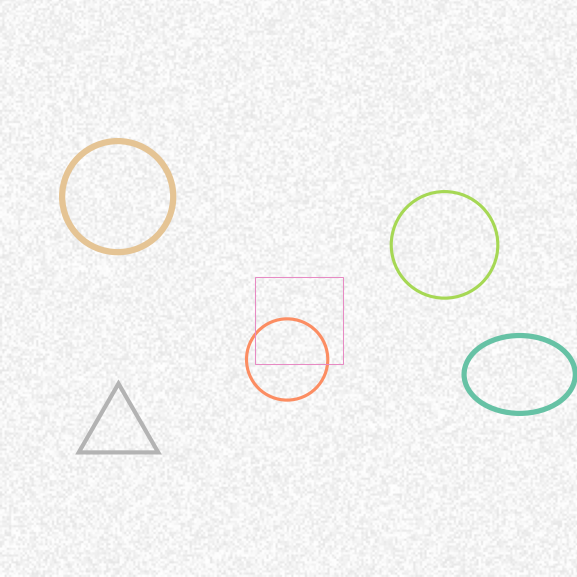[{"shape": "oval", "thickness": 2.5, "radius": 0.48, "center": [0.9, 0.351]}, {"shape": "circle", "thickness": 1.5, "radius": 0.35, "center": [0.497, 0.377]}, {"shape": "square", "thickness": 0.5, "radius": 0.38, "center": [0.517, 0.444]}, {"shape": "circle", "thickness": 1.5, "radius": 0.46, "center": [0.77, 0.575]}, {"shape": "circle", "thickness": 3, "radius": 0.48, "center": [0.204, 0.659]}, {"shape": "triangle", "thickness": 2, "radius": 0.4, "center": [0.205, 0.255]}]